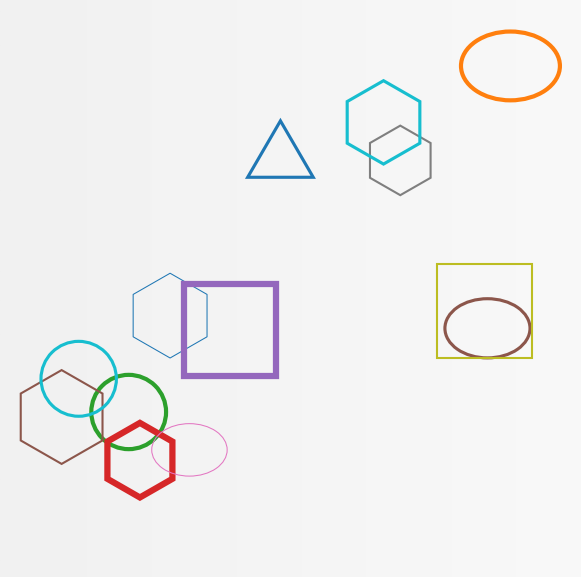[{"shape": "triangle", "thickness": 1.5, "radius": 0.33, "center": [0.482, 0.725]}, {"shape": "hexagon", "thickness": 0.5, "radius": 0.37, "center": [0.293, 0.453]}, {"shape": "oval", "thickness": 2, "radius": 0.43, "center": [0.878, 0.885]}, {"shape": "circle", "thickness": 2, "radius": 0.32, "center": [0.221, 0.286]}, {"shape": "hexagon", "thickness": 3, "radius": 0.32, "center": [0.241, 0.202]}, {"shape": "square", "thickness": 3, "radius": 0.4, "center": [0.396, 0.428]}, {"shape": "oval", "thickness": 1.5, "radius": 0.37, "center": [0.839, 0.431]}, {"shape": "hexagon", "thickness": 1, "radius": 0.41, "center": [0.106, 0.277]}, {"shape": "oval", "thickness": 0.5, "radius": 0.32, "center": [0.326, 0.22]}, {"shape": "hexagon", "thickness": 1, "radius": 0.3, "center": [0.689, 0.721]}, {"shape": "square", "thickness": 1, "radius": 0.41, "center": [0.833, 0.461]}, {"shape": "hexagon", "thickness": 1.5, "radius": 0.36, "center": [0.66, 0.787]}, {"shape": "circle", "thickness": 1.5, "radius": 0.32, "center": [0.135, 0.343]}]